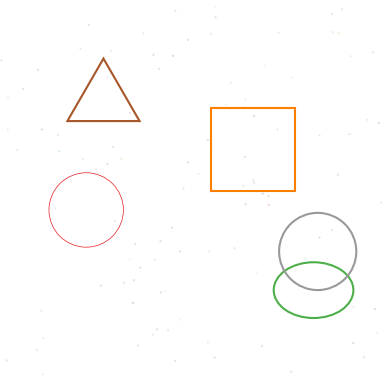[{"shape": "circle", "thickness": 0.5, "radius": 0.48, "center": [0.224, 0.455]}, {"shape": "oval", "thickness": 1.5, "radius": 0.52, "center": [0.814, 0.246]}, {"shape": "square", "thickness": 1.5, "radius": 0.54, "center": [0.657, 0.611]}, {"shape": "triangle", "thickness": 1.5, "radius": 0.54, "center": [0.269, 0.74]}, {"shape": "circle", "thickness": 1.5, "radius": 0.5, "center": [0.825, 0.347]}]